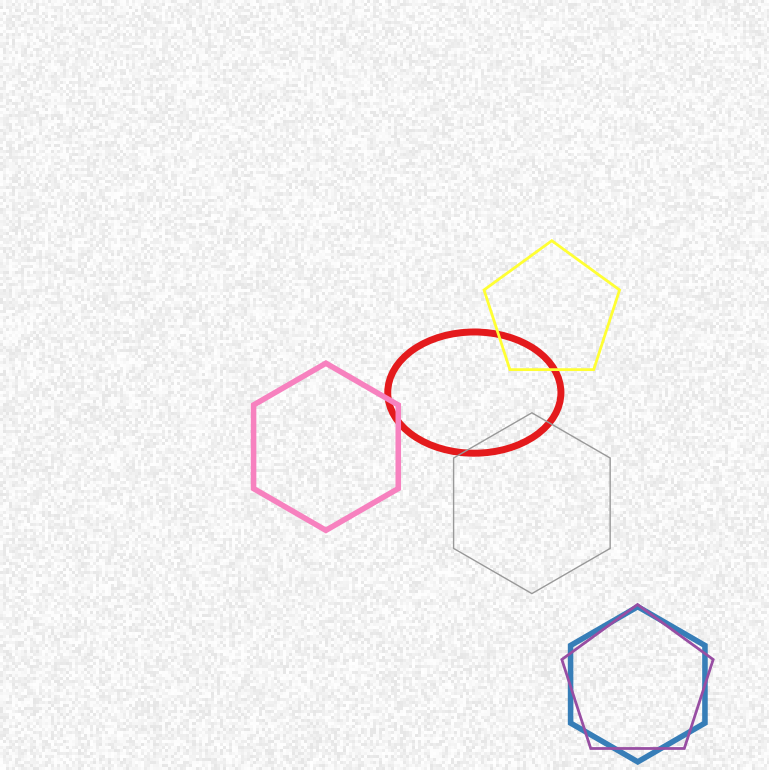[{"shape": "oval", "thickness": 2.5, "radius": 0.56, "center": [0.616, 0.49]}, {"shape": "hexagon", "thickness": 2, "radius": 0.5, "center": [0.828, 0.111]}, {"shape": "pentagon", "thickness": 1, "radius": 0.52, "center": [0.828, 0.112]}, {"shape": "pentagon", "thickness": 1, "radius": 0.46, "center": [0.717, 0.595]}, {"shape": "hexagon", "thickness": 2, "radius": 0.54, "center": [0.423, 0.42]}, {"shape": "hexagon", "thickness": 0.5, "radius": 0.59, "center": [0.691, 0.346]}]